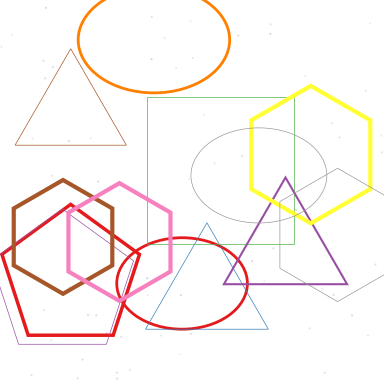[{"shape": "oval", "thickness": 2, "radius": 0.85, "center": [0.473, 0.264]}, {"shape": "pentagon", "thickness": 2.5, "radius": 0.94, "center": [0.184, 0.281]}, {"shape": "triangle", "thickness": 0.5, "radius": 0.92, "center": [0.538, 0.237]}, {"shape": "square", "thickness": 0.5, "radius": 0.95, "center": [0.573, 0.557]}, {"shape": "pentagon", "thickness": 0.5, "radius": 0.97, "center": [0.162, 0.263]}, {"shape": "triangle", "thickness": 1.5, "radius": 0.92, "center": [0.742, 0.354]}, {"shape": "oval", "thickness": 2, "radius": 0.98, "center": [0.4, 0.896]}, {"shape": "hexagon", "thickness": 3, "radius": 0.89, "center": [0.807, 0.598]}, {"shape": "triangle", "thickness": 0.5, "radius": 0.84, "center": [0.184, 0.706]}, {"shape": "hexagon", "thickness": 3, "radius": 0.74, "center": [0.164, 0.385]}, {"shape": "hexagon", "thickness": 3, "radius": 0.77, "center": [0.31, 0.371]}, {"shape": "hexagon", "thickness": 0.5, "radius": 0.87, "center": [0.877, 0.39]}, {"shape": "oval", "thickness": 0.5, "radius": 0.88, "center": [0.672, 0.544]}]